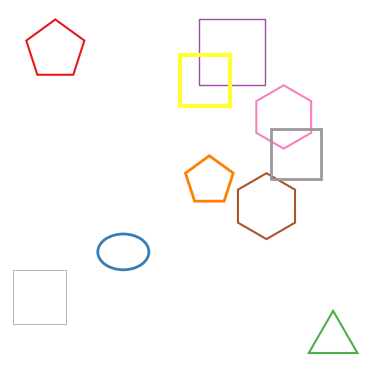[{"shape": "pentagon", "thickness": 1.5, "radius": 0.4, "center": [0.144, 0.87]}, {"shape": "oval", "thickness": 2, "radius": 0.33, "center": [0.32, 0.346]}, {"shape": "triangle", "thickness": 1.5, "radius": 0.36, "center": [0.865, 0.12]}, {"shape": "square", "thickness": 1, "radius": 0.43, "center": [0.603, 0.865]}, {"shape": "pentagon", "thickness": 2, "radius": 0.33, "center": [0.544, 0.53]}, {"shape": "square", "thickness": 3, "radius": 0.33, "center": [0.533, 0.791]}, {"shape": "hexagon", "thickness": 1.5, "radius": 0.43, "center": [0.692, 0.465]}, {"shape": "hexagon", "thickness": 1.5, "radius": 0.41, "center": [0.737, 0.696]}, {"shape": "square", "thickness": 0.5, "radius": 0.34, "center": [0.103, 0.229]}, {"shape": "square", "thickness": 2, "radius": 0.33, "center": [0.768, 0.6]}]